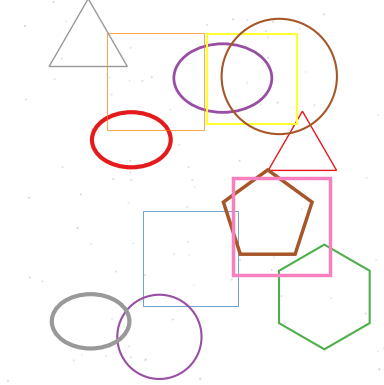[{"shape": "triangle", "thickness": 1, "radius": 0.51, "center": [0.785, 0.609]}, {"shape": "oval", "thickness": 3, "radius": 0.51, "center": [0.341, 0.637]}, {"shape": "square", "thickness": 0.5, "radius": 0.62, "center": [0.494, 0.329]}, {"shape": "hexagon", "thickness": 1.5, "radius": 0.68, "center": [0.842, 0.229]}, {"shape": "circle", "thickness": 1.5, "radius": 0.55, "center": [0.414, 0.125]}, {"shape": "oval", "thickness": 2, "radius": 0.64, "center": [0.579, 0.797]}, {"shape": "square", "thickness": 0.5, "radius": 0.63, "center": [0.404, 0.789]}, {"shape": "square", "thickness": 1.5, "radius": 0.58, "center": [0.654, 0.794]}, {"shape": "circle", "thickness": 1.5, "radius": 0.75, "center": [0.725, 0.801]}, {"shape": "pentagon", "thickness": 2.5, "radius": 0.61, "center": [0.695, 0.438]}, {"shape": "square", "thickness": 2.5, "radius": 0.63, "center": [0.731, 0.412]}, {"shape": "oval", "thickness": 3, "radius": 0.5, "center": [0.235, 0.165]}, {"shape": "triangle", "thickness": 1, "radius": 0.59, "center": [0.229, 0.886]}]